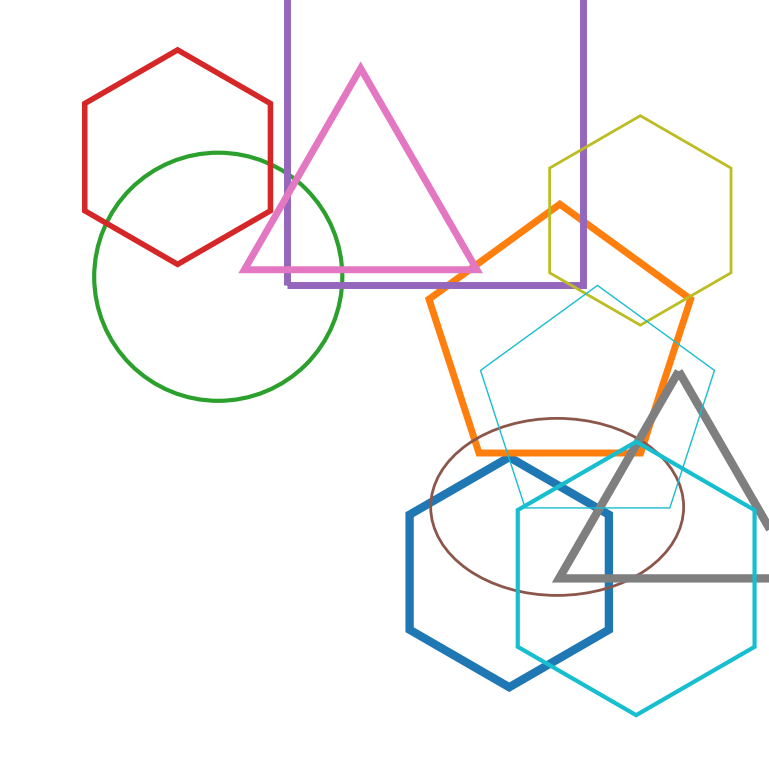[{"shape": "hexagon", "thickness": 3, "radius": 0.75, "center": [0.661, 0.257]}, {"shape": "pentagon", "thickness": 2.5, "radius": 0.89, "center": [0.727, 0.556]}, {"shape": "circle", "thickness": 1.5, "radius": 0.81, "center": [0.283, 0.641]}, {"shape": "hexagon", "thickness": 2, "radius": 0.7, "center": [0.231, 0.796]}, {"shape": "square", "thickness": 2.5, "radius": 0.96, "center": [0.564, 0.822]}, {"shape": "oval", "thickness": 1, "radius": 0.82, "center": [0.724, 0.342]}, {"shape": "triangle", "thickness": 2.5, "radius": 0.87, "center": [0.468, 0.737]}, {"shape": "triangle", "thickness": 3, "radius": 0.9, "center": [0.881, 0.339]}, {"shape": "hexagon", "thickness": 1, "radius": 0.68, "center": [0.832, 0.714]}, {"shape": "hexagon", "thickness": 1.5, "radius": 0.89, "center": [0.826, 0.249]}, {"shape": "pentagon", "thickness": 0.5, "radius": 0.8, "center": [0.776, 0.47]}]